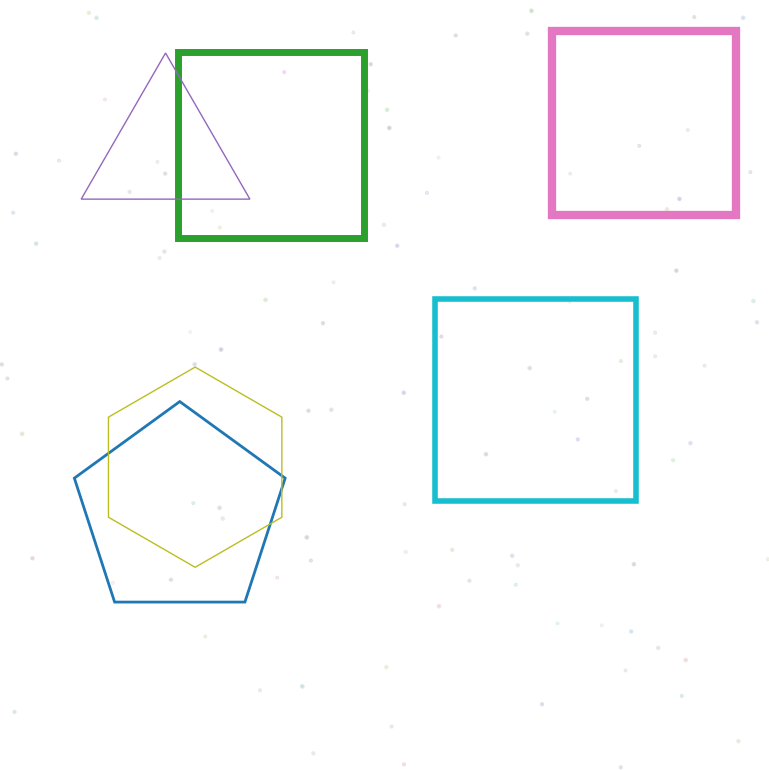[{"shape": "pentagon", "thickness": 1, "radius": 0.72, "center": [0.233, 0.335]}, {"shape": "square", "thickness": 2.5, "radius": 0.6, "center": [0.351, 0.812]}, {"shape": "triangle", "thickness": 0.5, "radius": 0.63, "center": [0.215, 0.805]}, {"shape": "square", "thickness": 3, "radius": 0.6, "center": [0.837, 0.84]}, {"shape": "hexagon", "thickness": 0.5, "radius": 0.65, "center": [0.253, 0.393]}, {"shape": "square", "thickness": 2, "radius": 0.65, "center": [0.696, 0.481]}]